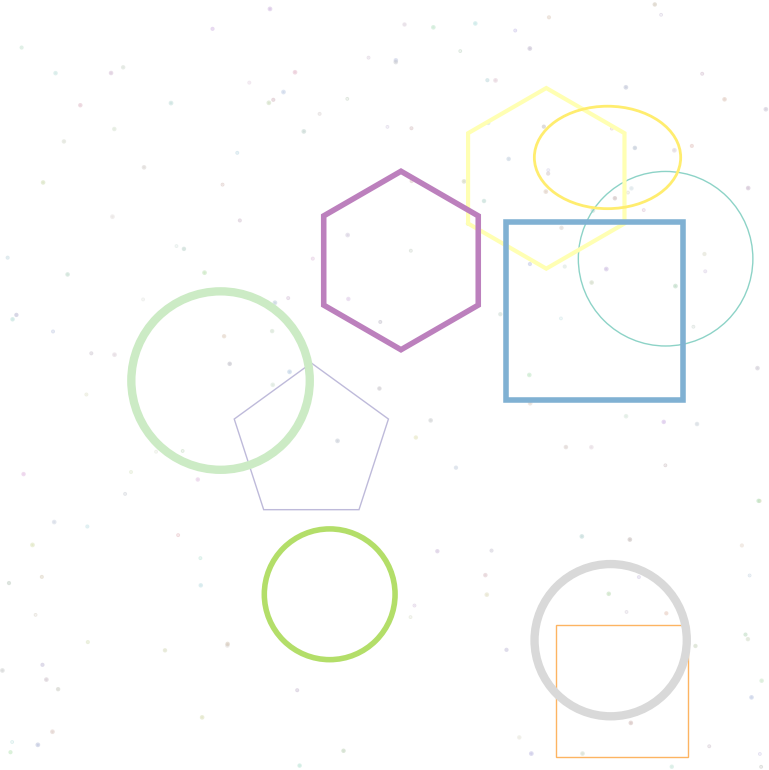[{"shape": "circle", "thickness": 0.5, "radius": 0.57, "center": [0.864, 0.664]}, {"shape": "hexagon", "thickness": 1.5, "radius": 0.59, "center": [0.709, 0.768]}, {"shape": "pentagon", "thickness": 0.5, "radius": 0.53, "center": [0.404, 0.423]}, {"shape": "square", "thickness": 2, "radius": 0.58, "center": [0.772, 0.596]}, {"shape": "square", "thickness": 0.5, "radius": 0.43, "center": [0.808, 0.103]}, {"shape": "circle", "thickness": 2, "radius": 0.42, "center": [0.428, 0.228]}, {"shape": "circle", "thickness": 3, "radius": 0.49, "center": [0.793, 0.169]}, {"shape": "hexagon", "thickness": 2, "radius": 0.58, "center": [0.521, 0.662]}, {"shape": "circle", "thickness": 3, "radius": 0.58, "center": [0.286, 0.506]}, {"shape": "oval", "thickness": 1, "radius": 0.48, "center": [0.789, 0.796]}]